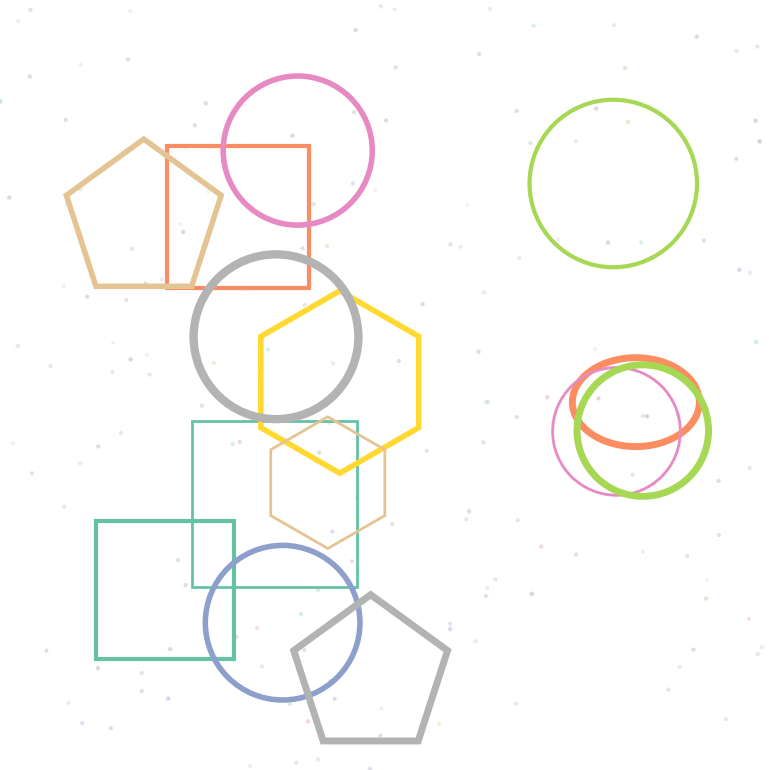[{"shape": "square", "thickness": 1, "radius": 0.54, "center": [0.356, 0.346]}, {"shape": "square", "thickness": 1.5, "radius": 0.45, "center": [0.215, 0.234]}, {"shape": "square", "thickness": 1.5, "radius": 0.46, "center": [0.309, 0.718]}, {"shape": "oval", "thickness": 2.5, "radius": 0.41, "center": [0.826, 0.478]}, {"shape": "circle", "thickness": 2, "radius": 0.5, "center": [0.367, 0.191]}, {"shape": "circle", "thickness": 1, "radius": 0.41, "center": [0.801, 0.44]}, {"shape": "circle", "thickness": 2, "radius": 0.48, "center": [0.387, 0.804]}, {"shape": "circle", "thickness": 1.5, "radius": 0.54, "center": [0.796, 0.762]}, {"shape": "circle", "thickness": 2.5, "radius": 0.43, "center": [0.835, 0.441]}, {"shape": "hexagon", "thickness": 2, "radius": 0.59, "center": [0.441, 0.504]}, {"shape": "pentagon", "thickness": 2, "radius": 0.53, "center": [0.187, 0.714]}, {"shape": "hexagon", "thickness": 1, "radius": 0.43, "center": [0.426, 0.373]}, {"shape": "circle", "thickness": 3, "radius": 0.54, "center": [0.358, 0.563]}, {"shape": "pentagon", "thickness": 2.5, "radius": 0.53, "center": [0.481, 0.123]}]